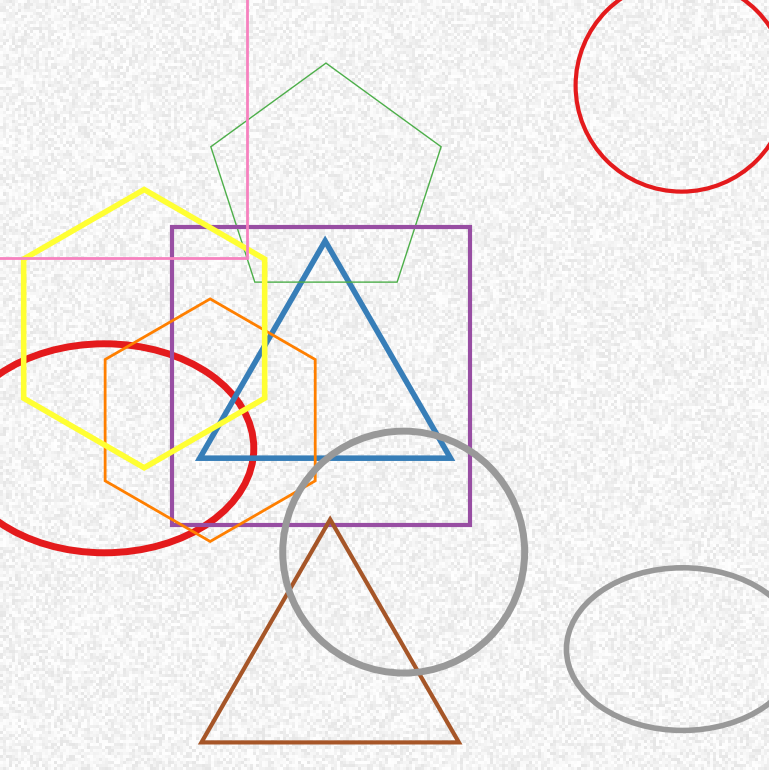[{"shape": "circle", "thickness": 1.5, "radius": 0.69, "center": [0.885, 0.889]}, {"shape": "oval", "thickness": 2.5, "radius": 0.97, "center": [0.136, 0.418]}, {"shape": "triangle", "thickness": 2, "radius": 0.94, "center": [0.422, 0.499]}, {"shape": "pentagon", "thickness": 0.5, "radius": 0.79, "center": [0.423, 0.761]}, {"shape": "square", "thickness": 1.5, "radius": 0.97, "center": [0.417, 0.512]}, {"shape": "hexagon", "thickness": 1, "radius": 0.79, "center": [0.273, 0.454]}, {"shape": "hexagon", "thickness": 2, "radius": 0.9, "center": [0.187, 0.573]}, {"shape": "triangle", "thickness": 1.5, "radius": 0.97, "center": [0.429, 0.132]}, {"shape": "square", "thickness": 1, "radius": 0.85, "center": [0.151, 0.835]}, {"shape": "oval", "thickness": 2, "radius": 0.75, "center": [0.887, 0.157]}, {"shape": "circle", "thickness": 2.5, "radius": 0.79, "center": [0.524, 0.283]}]